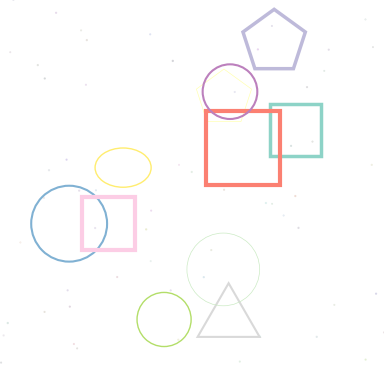[{"shape": "square", "thickness": 2.5, "radius": 0.33, "center": [0.767, 0.662]}, {"shape": "pentagon", "thickness": 0.5, "radius": 0.38, "center": [0.582, 0.745]}, {"shape": "pentagon", "thickness": 2.5, "radius": 0.43, "center": [0.712, 0.891]}, {"shape": "square", "thickness": 3, "radius": 0.48, "center": [0.632, 0.616]}, {"shape": "circle", "thickness": 1.5, "radius": 0.49, "center": [0.18, 0.419]}, {"shape": "circle", "thickness": 1, "radius": 0.35, "center": [0.426, 0.17]}, {"shape": "square", "thickness": 3, "radius": 0.35, "center": [0.282, 0.419]}, {"shape": "triangle", "thickness": 1.5, "radius": 0.46, "center": [0.594, 0.171]}, {"shape": "circle", "thickness": 1.5, "radius": 0.35, "center": [0.597, 0.762]}, {"shape": "circle", "thickness": 0.5, "radius": 0.47, "center": [0.58, 0.3]}, {"shape": "oval", "thickness": 1, "radius": 0.36, "center": [0.32, 0.565]}]